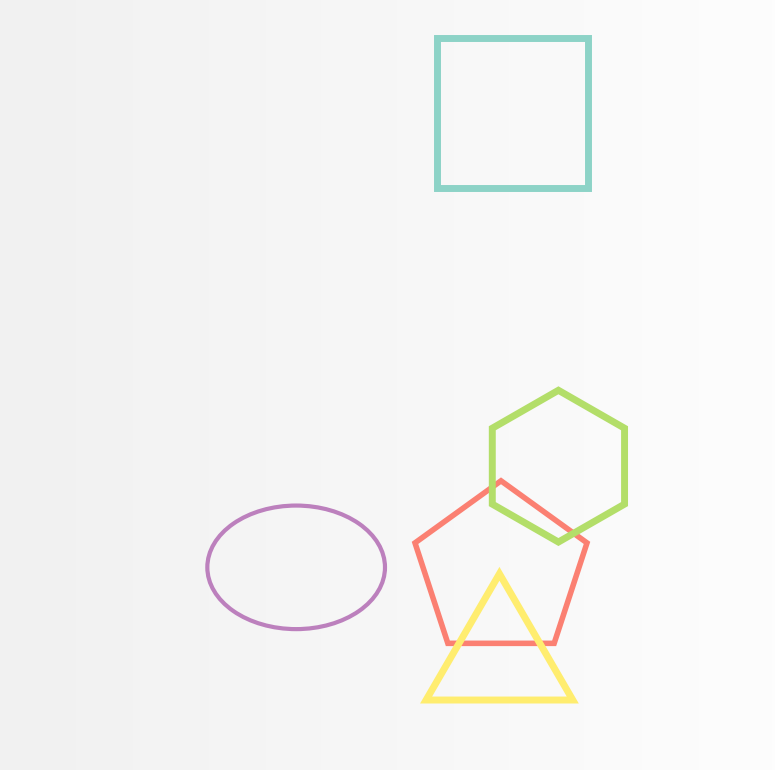[{"shape": "square", "thickness": 2.5, "radius": 0.49, "center": [0.661, 0.854]}, {"shape": "pentagon", "thickness": 2, "radius": 0.58, "center": [0.646, 0.259]}, {"shape": "hexagon", "thickness": 2.5, "radius": 0.49, "center": [0.721, 0.395]}, {"shape": "oval", "thickness": 1.5, "radius": 0.57, "center": [0.382, 0.263]}, {"shape": "triangle", "thickness": 2.5, "radius": 0.55, "center": [0.644, 0.146]}]